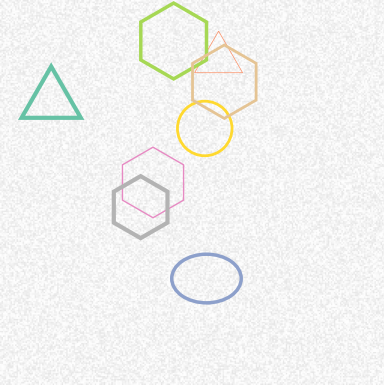[{"shape": "triangle", "thickness": 3, "radius": 0.44, "center": [0.133, 0.738]}, {"shape": "triangle", "thickness": 0.5, "radius": 0.36, "center": [0.568, 0.847]}, {"shape": "oval", "thickness": 2.5, "radius": 0.45, "center": [0.536, 0.277]}, {"shape": "hexagon", "thickness": 1, "radius": 0.46, "center": [0.397, 0.526]}, {"shape": "hexagon", "thickness": 2.5, "radius": 0.49, "center": [0.451, 0.894]}, {"shape": "circle", "thickness": 2, "radius": 0.35, "center": [0.532, 0.666]}, {"shape": "hexagon", "thickness": 2, "radius": 0.48, "center": [0.583, 0.788]}, {"shape": "hexagon", "thickness": 3, "radius": 0.4, "center": [0.365, 0.462]}]